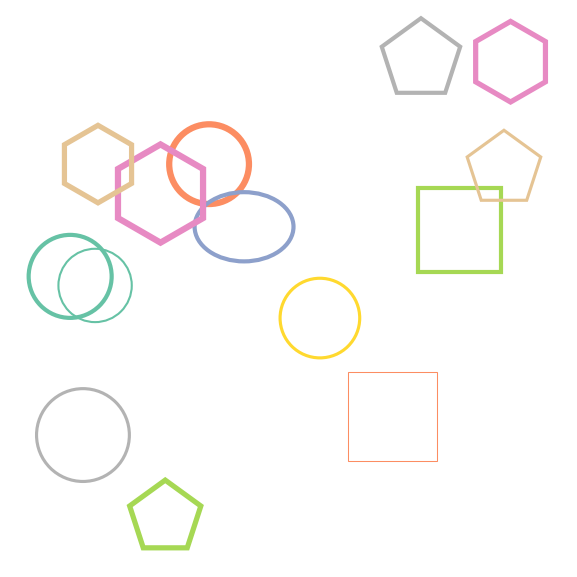[{"shape": "circle", "thickness": 2, "radius": 0.36, "center": [0.121, 0.521]}, {"shape": "circle", "thickness": 1, "radius": 0.32, "center": [0.165, 0.505]}, {"shape": "circle", "thickness": 3, "radius": 0.35, "center": [0.362, 0.715]}, {"shape": "square", "thickness": 0.5, "radius": 0.38, "center": [0.68, 0.278]}, {"shape": "oval", "thickness": 2, "radius": 0.43, "center": [0.423, 0.606]}, {"shape": "hexagon", "thickness": 2.5, "radius": 0.35, "center": [0.884, 0.892]}, {"shape": "hexagon", "thickness": 3, "radius": 0.43, "center": [0.278, 0.664]}, {"shape": "square", "thickness": 2, "radius": 0.36, "center": [0.795, 0.601]}, {"shape": "pentagon", "thickness": 2.5, "radius": 0.32, "center": [0.286, 0.103]}, {"shape": "circle", "thickness": 1.5, "radius": 0.34, "center": [0.554, 0.448]}, {"shape": "hexagon", "thickness": 2.5, "radius": 0.34, "center": [0.17, 0.715]}, {"shape": "pentagon", "thickness": 1.5, "radius": 0.34, "center": [0.873, 0.707]}, {"shape": "pentagon", "thickness": 2, "radius": 0.36, "center": [0.729, 0.896]}, {"shape": "circle", "thickness": 1.5, "radius": 0.4, "center": [0.144, 0.246]}]